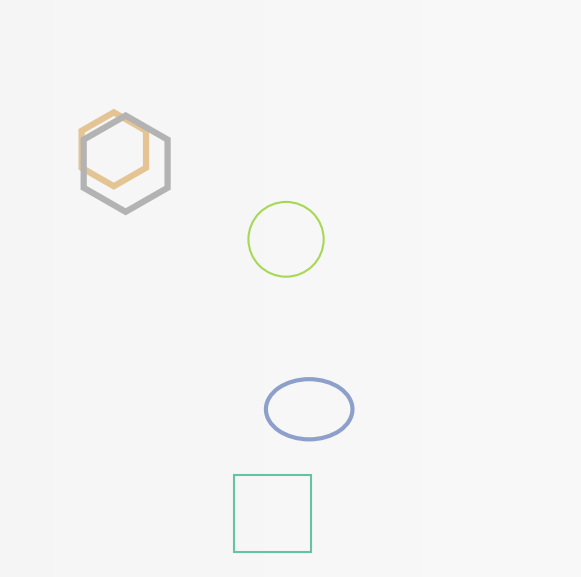[{"shape": "square", "thickness": 1, "radius": 0.33, "center": [0.469, 0.11]}, {"shape": "oval", "thickness": 2, "radius": 0.37, "center": [0.532, 0.29]}, {"shape": "circle", "thickness": 1, "radius": 0.32, "center": [0.492, 0.585]}, {"shape": "hexagon", "thickness": 3, "radius": 0.32, "center": [0.196, 0.741]}, {"shape": "hexagon", "thickness": 3, "radius": 0.42, "center": [0.216, 0.716]}]